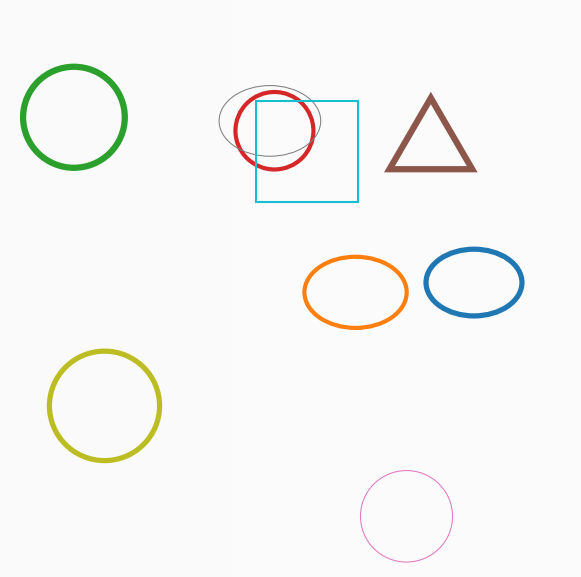[{"shape": "oval", "thickness": 2.5, "radius": 0.41, "center": [0.815, 0.51]}, {"shape": "oval", "thickness": 2, "radius": 0.44, "center": [0.612, 0.493]}, {"shape": "circle", "thickness": 3, "radius": 0.44, "center": [0.127, 0.796]}, {"shape": "circle", "thickness": 2, "radius": 0.34, "center": [0.472, 0.773]}, {"shape": "triangle", "thickness": 3, "radius": 0.41, "center": [0.741, 0.747]}, {"shape": "circle", "thickness": 0.5, "radius": 0.4, "center": [0.699, 0.105]}, {"shape": "oval", "thickness": 0.5, "radius": 0.44, "center": [0.464, 0.79]}, {"shape": "circle", "thickness": 2.5, "radius": 0.47, "center": [0.18, 0.296]}, {"shape": "square", "thickness": 1, "radius": 0.44, "center": [0.528, 0.737]}]